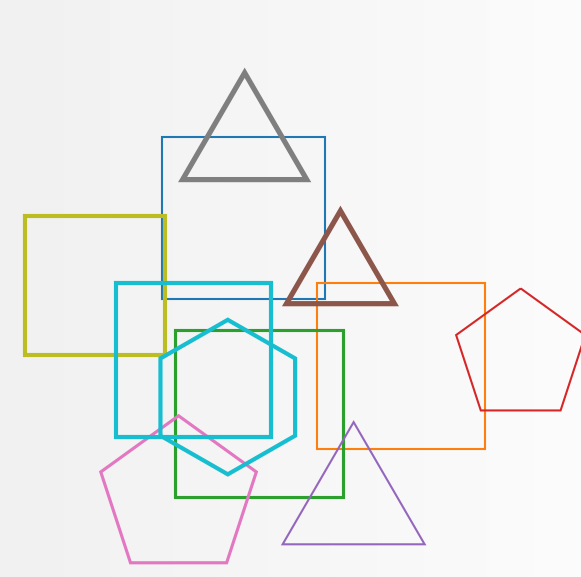[{"shape": "square", "thickness": 1, "radius": 0.7, "center": [0.419, 0.621]}, {"shape": "square", "thickness": 1, "radius": 0.72, "center": [0.69, 0.365]}, {"shape": "square", "thickness": 1.5, "radius": 0.72, "center": [0.445, 0.284]}, {"shape": "pentagon", "thickness": 1, "radius": 0.58, "center": [0.896, 0.383]}, {"shape": "triangle", "thickness": 1, "radius": 0.71, "center": [0.608, 0.127]}, {"shape": "triangle", "thickness": 2.5, "radius": 0.54, "center": [0.586, 0.527]}, {"shape": "pentagon", "thickness": 1.5, "radius": 0.7, "center": [0.307, 0.138]}, {"shape": "triangle", "thickness": 2.5, "radius": 0.62, "center": [0.421, 0.75]}, {"shape": "square", "thickness": 2, "radius": 0.6, "center": [0.163, 0.504]}, {"shape": "hexagon", "thickness": 2, "radius": 0.67, "center": [0.392, 0.312]}, {"shape": "square", "thickness": 2, "radius": 0.67, "center": [0.333, 0.376]}]